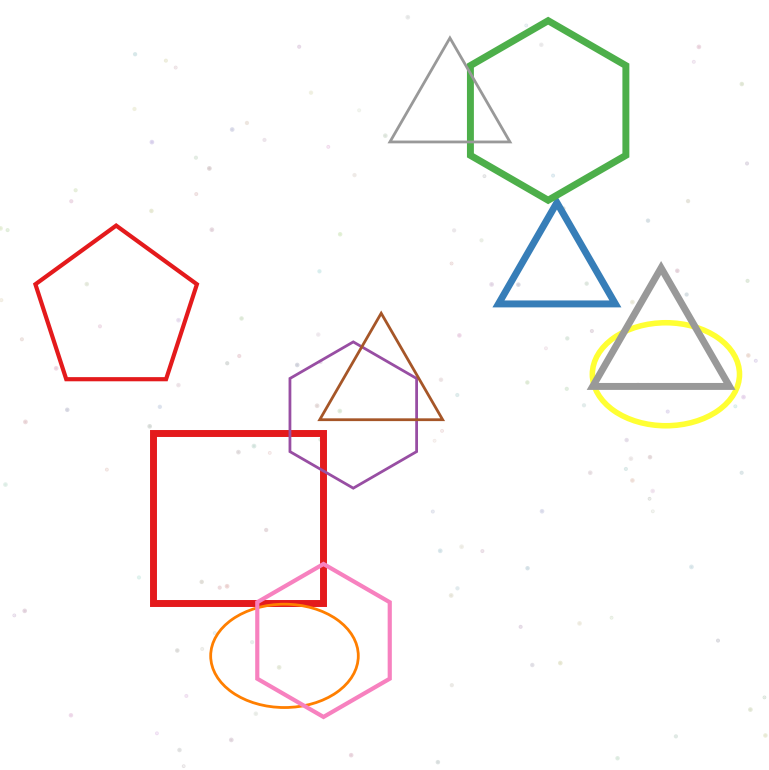[{"shape": "square", "thickness": 2.5, "radius": 0.55, "center": [0.309, 0.328]}, {"shape": "pentagon", "thickness": 1.5, "radius": 0.55, "center": [0.151, 0.597]}, {"shape": "triangle", "thickness": 2.5, "radius": 0.44, "center": [0.723, 0.649]}, {"shape": "hexagon", "thickness": 2.5, "radius": 0.58, "center": [0.712, 0.857]}, {"shape": "hexagon", "thickness": 1, "radius": 0.47, "center": [0.459, 0.461]}, {"shape": "oval", "thickness": 1, "radius": 0.48, "center": [0.369, 0.148]}, {"shape": "oval", "thickness": 2, "radius": 0.48, "center": [0.865, 0.514]}, {"shape": "triangle", "thickness": 1, "radius": 0.46, "center": [0.495, 0.501]}, {"shape": "hexagon", "thickness": 1.5, "radius": 0.5, "center": [0.42, 0.168]}, {"shape": "triangle", "thickness": 2.5, "radius": 0.51, "center": [0.859, 0.549]}, {"shape": "triangle", "thickness": 1, "radius": 0.45, "center": [0.584, 0.861]}]